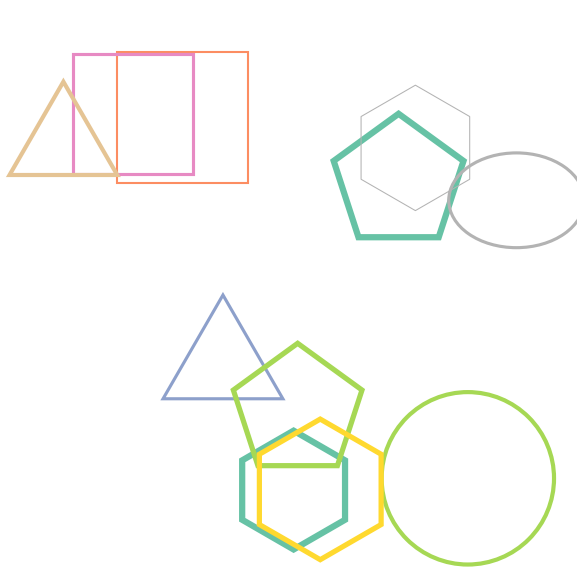[{"shape": "hexagon", "thickness": 3, "radius": 0.51, "center": [0.508, 0.151]}, {"shape": "pentagon", "thickness": 3, "radius": 0.59, "center": [0.69, 0.684]}, {"shape": "square", "thickness": 1, "radius": 0.57, "center": [0.317, 0.796]}, {"shape": "triangle", "thickness": 1.5, "radius": 0.6, "center": [0.386, 0.369]}, {"shape": "square", "thickness": 1.5, "radius": 0.52, "center": [0.231, 0.802]}, {"shape": "pentagon", "thickness": 2.5, "radius": 0.59, "center": [0.515, 0.288]}, {"shape": "circle", "thickness": 2, "radius": 0.75, "center": [0.81, 0.171]}, {"shape": "hexagon", "thickness": 2.5, "radius": 0.61, "center": [0.555, 0.152]}, {"shape": "triangle", "thickness": 2, "radius": 0.54, "center": [0.11, 0.75]}, {"shape": "hexagon", "thickness": 0.5, "radius": 0.54, "center": [0.719, 0.743]}, {"shape": "oval", "thickness": 1.5, "radius": 0.59, "center": [0.894, 0.652]}]